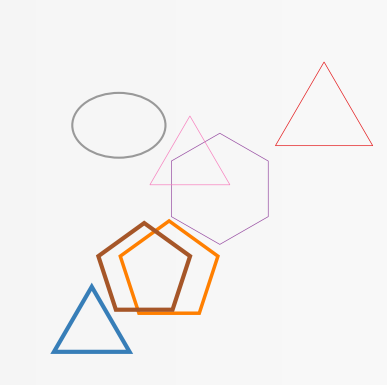[{"shape": "triangle", "thickness": 0.5, "radius": 0.72, "center": [0.836, 0.694]}, {"shape": "triangle", "thickness": 3, "radius": 0.56, "center": [0.237, 0.143]}, {"shape": "hexagon", "thickness": 0.5, "radius": 0.72, "center": [0.567, 0.51]}, {"shape": "pentagon", "thickness": 2.5, "radius": 0.66, "center": [0.436, 0.294]}, {"shape": "pentagon", "thickness": 3, "radius": 0.62, "center": [0.372, 0.296]}, {"shape": "triangle", "thickness": 0.5, "radius": 0.6, "center": [0.49, 0.58]}, {"shape": "oval", "thickness": 1.5, "radius": 0.6, "center": [0.307, 0.675]}]